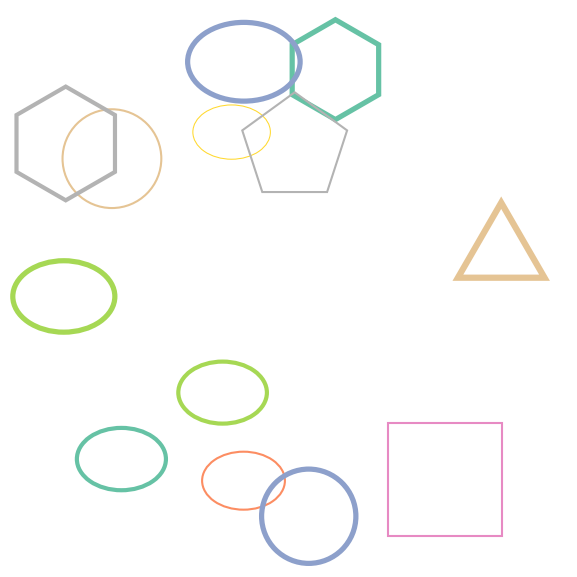[{"shape": "hexagon", "thickness": 2.5, "radius": 0.43, "center": [0.581, 0.878]}, {"shape": "oval", "thickness": 2, "radius": 0.39, "center": [0.21, 0.204]}, {"shape": "oval", "thickness": 1, "radius": 0.36, "center": [0.422, 0.167]}, {"shape": "oval", "thickness": 2.5, "radius": 0.49, "center": [0.422, 0.892]}, {"shape": "circle", "thickness": 2.5, "radius": 0.41, "center": [0.535, 0.105]}, {"shape": "square", "thickness": 1, "radius": 0.49, "center": [0.771, 0.169]}, {"shape": "oval", "thickness": 2.5, "radius": 0.44, "center": [0.111, 0.486]}, {"shape": "oval", "thickness": 2, "radius": 0.38, "center": [0.385, 0.319]}, {"shape": "oval", "thickness": 0.5, "radius": 0.34, "center": [0.401, 0.77]}, {"shape": "circle", "thickness": 1, "radius": 0.43, "center": [0.194, 0.724]}, {"shape": "triangle", "thickness": 3, "radius": 0.43, "center": [0.868, 0.562]}, {"shape": "pentagon", "thickness": 1, "radius": 0.48, "center": [0.51, 0.744]}, {"shape": "hexagon", "thickness": 2, "radius": 0.49, "center": [0.114, 0.751]}]